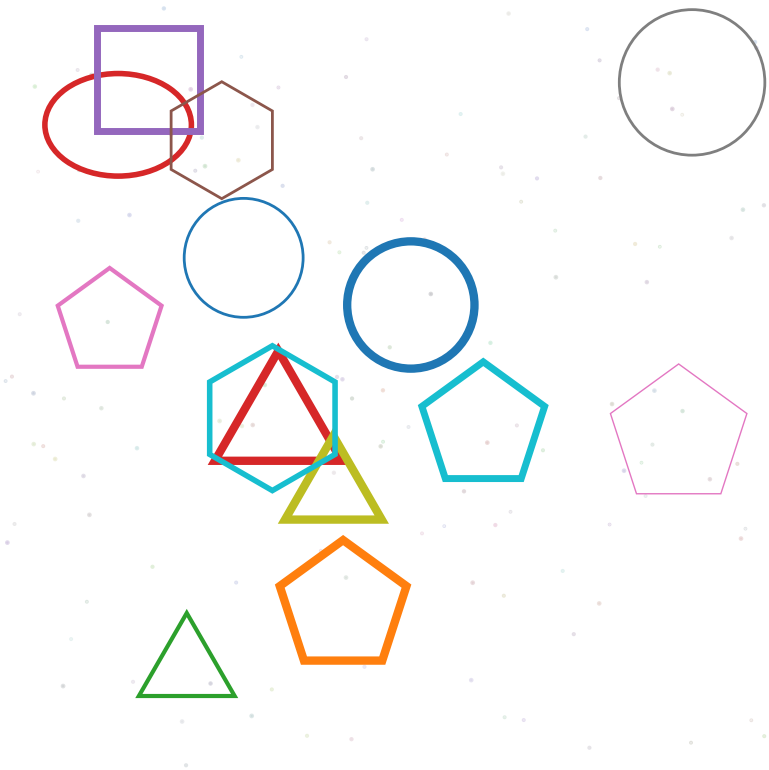[{"shape": "circle", "thickness": 1, "radius": 0.39, "center": [0.316, 0.665]}, {"shape": "circle", "thickness": 3, "radius": 0.41, "center": [0.534, 0.604]}, {"shape": "pentagon", "thickness": 3, "radius": 0.43, "center": [0.446, 0.212]}, {"shape": "triangle", "thickness": 1.5, "radius": 0.36, "center": [0.243, 0.132]}, {"shape": "oval", "thickness": 2, "radius": 0.48, "center": [0.153, 0.838]}, {"shape": "triangle", "thickness": 3, "radius": 0.48, "center": [0.361, 0.449]}, {"shape": "square", "thickness": 2.5, "radius": 0.33, "center": [0.193, 0.897]}, {"shape": "hexagon", "thickness": 1, "radius": 0.38, "center": [0.288, 0.818]}, {"shape": "pentagon", "thickness": 0.5, "radius": 0.47, "center": [0.881, 0.434]}, {"shape": "pentagon", "thickness": 1.5, "radius": 0.35, "center": [0.142, 0.581]}, {"shape": "circle", "thickness": 1, "radius": 0.47, "center": [0.899, 0.893]}, {"shape": "triangle", "thickness": 3, "radius": 0.36, "center": [0.433, 0.361]}, {"shape": "hexagon", "thickness": 2, "radius": 0.47, "center": [0.354, 0.457]}, {"shape": "pentagon", "thickness": 2.5, "radius": 0.42, "center": [0.628, 0.446]}]